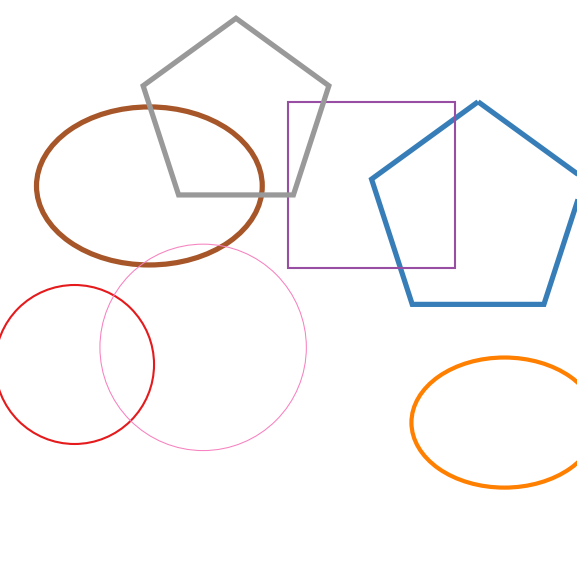[{"shape": "circle", "thickness": 1, "radius": 0.69, "center": [0.129, 0.368]}, {"shape": "pentagon", "thickness": 2.5, "radius": 0.97, "center": [0.828, 0.629]}, {"shape": "square", "thickness": 1, "radius": 0.72, "center": [0.644, 0.679]}, {"shape": "oval", "thickness": 2, "radius": 0.8, "center": [0.873, 0.267]}, {"shape": "oval", "thickness": 2.5, "radius": 0.98, "center": [0.259, 0.677]}, {"shape": "circle", "thickness": 0.5, "radius": 0.89, "center": [0.352, 0.398]}, {"shape": "pentagon", "thickness": 2.5, "radius": 0.85, "center": [0.409, 0.798]}]